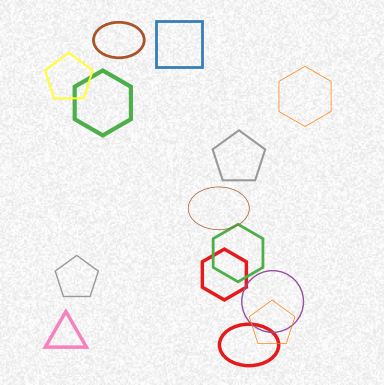[{"shape": "oval", "thickness": 2.5, "radius": 0.38, "center": [0.647, 0.104]}, {"shape": "hexagon", "thickness": 2.5, "radius": 0.33, "center": [0.583, 0.287]}, {"shape": "square", "thickness": 2, "radius": 0.3, "center": [0.465, 0.887]}, {"shape": "hexagon", "thickness": 2, "radius": 0.37, "center": [0.618, 0.343]}, {"shape": "hexagon", "thickness": 3, "radius": 0.42, "center": [0.267, 0.733]}, {"shape": "circle", "thickness": 1, "radius": 0.4, "center": [0.708, 0.217]}, {"shape": "hexagon", "thickness": 0.5, "radius": 0.39, "center": [0.792, 0.75]}, {"shape": "pentagon", "thickness": 0.5, "radius": 0.31, "center": [0.707, 0.158]}, {"shape": "pentagon", "thickness": 1.5, "radius": 0.33, "center": [0.179, 0.797]}, {"shape": "oval", "thickness": 2, "radius": 0.33, "center": [0.309, 0.896]}, {"shape": "oval", "thickness": 0.5, "radius": 0.4, "center": [0.568, 0.459]}, {"shape": "triangle", "thickness": 2.5, "radius": 0.31, "center": [0.171, 0.129]}, {"shape": "pentagon", "thickness": 1, "radius": 0.29, "center": [0.199, 0.278]}, {"shape": "pentagon", "thickness": 1.5, "radius": 0.36, "center": [0.621, 0.59]}]